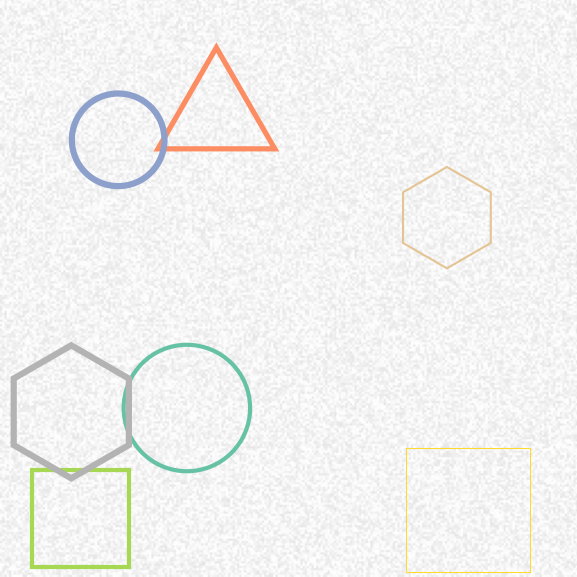[{"shape": "circle", "thickness": 2, "radius": 0.55, "center": [0.324, 0.293]}, {"shape": "triangle", "thickness": 2.5, "radius": 0.58, "center": [0.375, 0.8]}, {"shape": "circle", "thickness": 3, "radius": 0.4, "center": [0.205, 0.757]}, {"shape": "square", "thickness": 2, "radius": 0.42, "center": [0.139, 0.101]}, {"shape": "square", "thickness": 0.5, "radius": 0.54, "center": [0.811, 0.116]}, {"shape": "hexagon", "thickness": 1, "radius": 0.44, "center": [0.774, 0.622]}, {"shape": "hexagon", "thickness": 3, "radius": 0.58, "center": [0.123, 0.286]}]